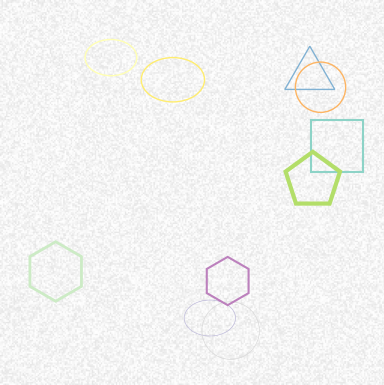[{"shape": "square", "thickness": 1.5, "radius": 0.34, "center": [0.875, 0.62]}, {"shape": "oval", "thickness": 1, "radius": 0.34, "center": [0.288, 0.85]}, {"shape": "oval", "thickness": 0.5, "radius": 0.33, "center": [0.545, 0.174]}, {"shape": "triangle", "thickness": 1, "radius": 0.37, "center": [0.805, 0.805]}, {"shape": "circle", "thickness": 1, "radius": 0.33, "center": [0.833, 0.773]}, {"shape": "pentagon", "thickness": 3, "radius": 0.37, "center": [0.812, 0.531]}, {"shape": "circle", "thickness": 0.5, "radius": 0.37, "center": [0.599, 0.141]}, {"shape": "hexagon", "thickness": 1.5, "radius": 0.31, "center": [0.591, 0.27]}, {"shape": "hexagon", "thickness": 2, "radius": 0.39, "center": [0.145, 0.295]}, {"shape": "oval", "thickness": 1, "radius": 0.41, "center": [0.449, 0.793]}]